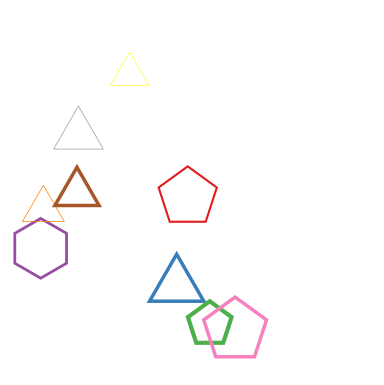[{"shape": "pentagon", "thickness": 1.5, "radius": 0.4, "center": [0.488, 0.488]}, {"shape": "triangle", "thickness": 2.5, "radius": 0.41, "center": [0.459, 0.258]}, {"shape": "pentagon", "thickness": 3, "radius": 0.3, "center": [0.545, 0.158]}, {"shape": "hexagon", "thickness": 2, "radius": 0.39, "center": [0.106, 0.355]}, {"shape": "triangle", "thickness": 0.5, "radius": 0.31, "center": [0.113, 0.456]}, {"shape": "triangle", "thickness": 0.5, "radius": 0.29, "center": [0.337, 0.807]}, {"shape": "triangle", "thickness": 2.5, "radius": 0.33, "center": [0.2, 0.499]}, {"shape": "pentagon", "thickness": 2.5, "radius": 0.43, "center": [0.611, 0.143]}, {"shape": "triangle", "thickness": 0.5, "radius": 0.37, "center": [0.204, 0.65]}]